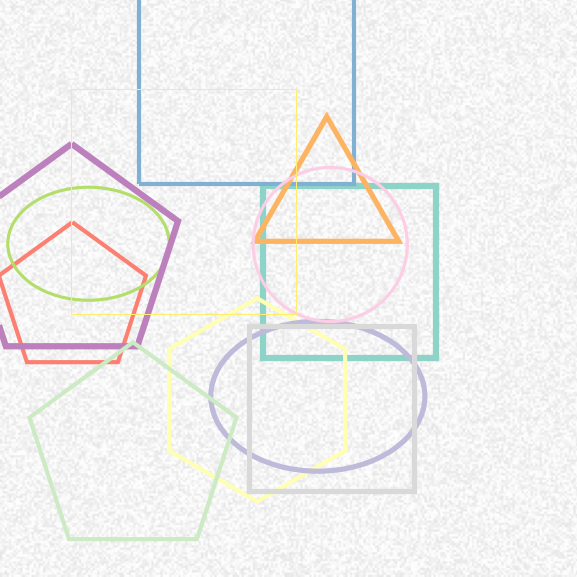[{"shape": "square", "thickness": 3, "radius": 0.75, "center": [0.605, 0.528]}, {"shape": "hexagon", "thickness": 2, "radius": 0.88, "center": [0.445, 0.307]}, {"shape": "oval", "thickness": 2.5, "radius": 0.93, "center": [0.55, 0.313]}, {"shape": "pentagon", "thickness": 2, "radius": 0.67, "center": [0.125, 0.48]}, {"shape": "square", "thickness": 2, "radius": 0.93, "center": [0.427, 0.866]}, {"shape": "triangle", "thickness": 2.5, "radius": 0.72, "center": [0.566, 0.653]}, {"shape": "oval", "thickness": 1.5, "radius": 0.7, "center": [0.153, 0.577]}, {"shape": "circle", "thickness": 1.5, "radius": 0.67, "center": [0.572, 0.576]}, {"shape": "square", "thickness": 2.5, "radius": 0.71, "center": [0.574, 0.292]}, {"shape": "pentagon", "thickness": 3, "radius": 0.97, "center": [0.124, 0.556]}, {"shape": "pentagon", "thickness": 2, "radius": 0.94, "center": [0.23, 0.218]}, {"shape": "square", "thickness": 0.5, "radius": 0.97, "center": [0.318, 0.65]}]